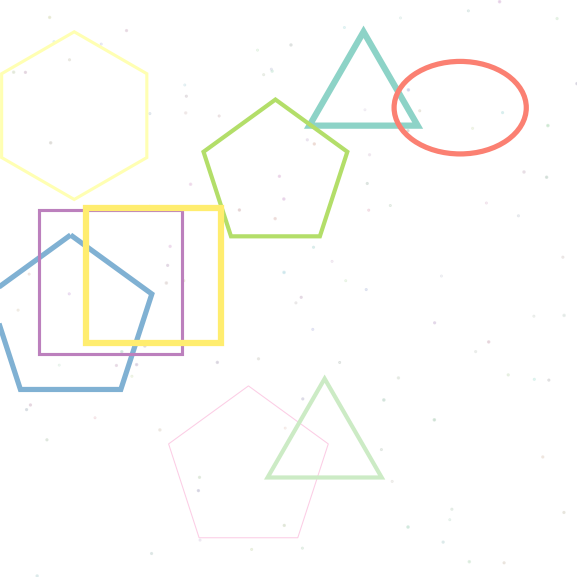[{"shape": "triangle", "thickness": 3, "radius": 0.54, "center": [0.63, 0.836]}, {"shape": "hexagon", "thickness": 1.5, "radius": 0.73, "center": [0.129, 0.799]}, {"shape": "oval", "thickness": 2.5, "radius": 0.57, "center": [0.797, 0.813]}, {"shape": "pentagon", "thickness": 2.5, "radius": 0.74, "center": [0.122, 0.444]}, {"shape": "pentagon", "thickness": 2, "radius": 0.65, "center": [0.477, 0.696]}, {"shape": "pentagon", "thickness": 0.5, "radius": 0.73, "center": [0.43, 0.186]}, {"shape": "square", "thickness": 1.5, "radius": 0.62, "center": [0.192, 0.511]}, {"shape": "triangle", "thickness": 2, "radius": 0.57, "center": [0.562, 0.229]}, {"shape": "square", "thickness": 3, "radius": 0.58, "center": [0.266, 0.522]}]